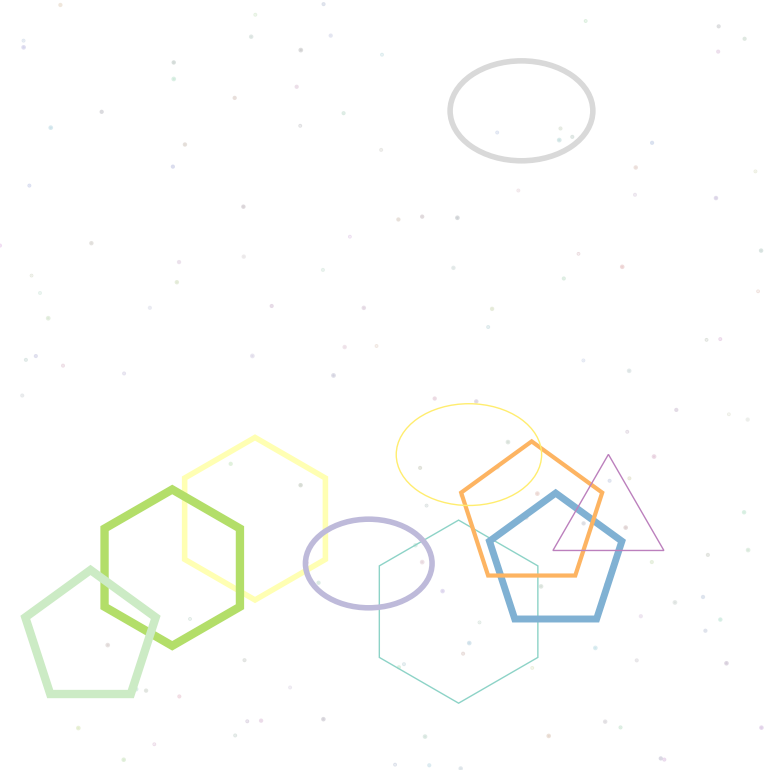[{"shape": "hexagon", "thickness": 0.5, "radius": 0.59, "center": [0.596, 0.206]}, {"shape": "hexagon", "thickness": 2, "radius": 0.53, "center": [0.331, 0.326]}, {"shape": "oval", "thickness": 2, "radius": 0.41, "center": [0.479, 0.268]}, {"shape": "pentagon", "thickness": 2.5, "radius": 0.45, "center": [0.722, 0.269]}, {"shape": "pentagon", "thickness": 1.5, "radius": 0.48, "center": [0.691, 0.33]}, {"shape": "hexagon", "thickness": 3, "radius": 0.51, "center": [0.224, 0.263]}, {"shape": "oval", "thickness": 2, "radius": 0.46, "center": [0.677, 0.856]}, {"shape": "triangle", "thickness": 0.5, "radius": 0.42, "center": [0.79, 0.327]}, {"shape": "pentagon", "thickness": 3, "radius": 0.45, "center": [0.118, 0.171]}, {"shape": "oval", "thickness": 0.5, "radius": 0.47, "center": [0.609, 0.41]}]